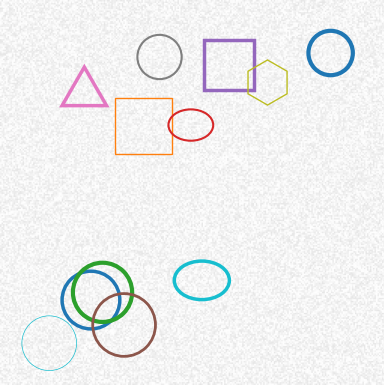[{"shape": "circle", "thickness": 3, "radius": 0.29, "center": [0.859, 0.862]}, {"shape": "circle", "thickness": 2.5, "radius": 0.37, "center": [0.236, 0.221]}, {"shape": "square", "thickness": 1, "radius": 0.37, "center": [0.374, 0.673]}, {"shape": "circle", "thickness": 3, "radius": 0.38, "center": [0.266, 0.241]}, {"shape": "oval", "thickness": 1.5, "radius": 0.29, "center": [0.496, 0.675]}, {"shape": "square", "thickness": 2.5, "radius": 0.32, "center": [0.594, 0.83]}, {"shape": "circle", "thickness": 2, "radius": 0.41, "center": [0.322, 0.156]}, {"shape": "triangle", "thickness": 2.5, "radius": 0.33, "center": [0.219, 0.759]}, {"shape": "circle", "thickness": 1.5, "radius": 0.29, "center": [0.414, 0.852]}, {"shape": "hexagon", "thickness": 1, "radius": 0.29, "center": [0.695, 0.786]}, {"shape": "oval", "thickness": 2.5, "radius": 0.36, "center": [0.524, 0.272]}, {"shape": "circle", "thickness": 0.5, "radius": 0.36, "center": [0.128, 0.109]}]